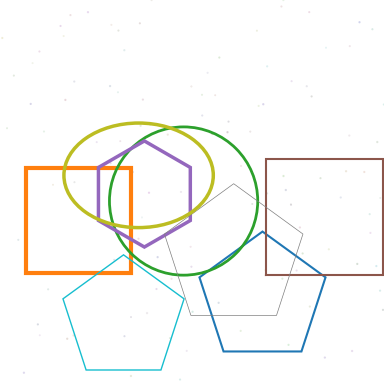[{"shape": "pentagon", "thickness": 1.5, "radius": 0.86, "center": [0.682, 0.226]}, {"shape": "square", "thickness": 3, "radius": 0.68, "center": [0.204, 0.428]}, {"shape": "circle", "thickness": 2, "radius": 0.96, "center": [0.477, 0.478]}, {"shape": "hexagon", "thickness": 2.5, "radius": 0.69, "center": [0.375, 0.496]}, {"shape": "square", "thickness": 1.5, "radius": 0.76, "center": [0.843, 0.437]}, {"shape": "pentagon", "thickness": 0.5, "radius": 0.95, "center": [0.607, 0.334]}, {"shape": "oval", "thickness": 2.5, "radius": 0.97, "center": [0.36, 0.545]}, {"shape": "pentagon", "thickness": 1, "radius": 0.83, "center": [0.321, 0.173]}]